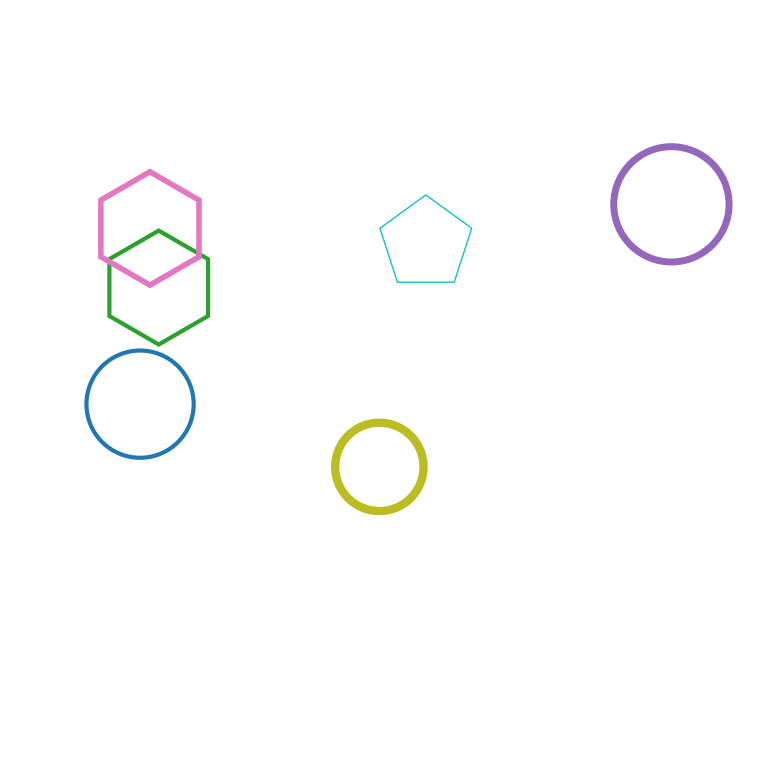[{"shape": "circle", "thickness": 1.5, "radius": 0.35, "center": [0.182, 0.475]}, {"shape": "hexagon", "thickness": 1.5, "radius": 0.37, "center": [0.206, 0.627]}, {"shape": "circle", "thickness": 2.5, "radius": 0.37, "center": [0.872, 0.735]}, {"shape": "hexagon", "thickness": 2, "radius": 0.37, "center": [0.195, 0.703]}, {"shape": "circle", "thickness": 3, "radius": 0.29, "center": [0.493, 0.394]}, {"shape": "pentagon", "thickness": 0.5, "radius": 0.31, "center": [0.553, 0.684]}]